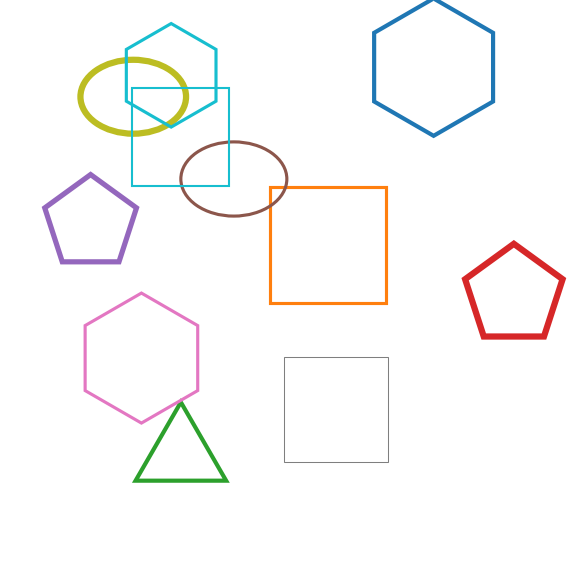[{"shape": "hexagon", "thickness": 2, "radius": 0.59, "center": [0.751, 0.883]}, {"shape": "square", "thickness": 1.5, "radius": 0.5, "center": [0.567, 0.575]}, {"shape": "triangle", "thickness": 2, "radius": 0.45, "center": [0.313, 0.212]}, {"shape": "pentagon", "thickness": 3, "radius": 0.44, "center": [0.89, 0.488]}, {"shape": "pentagon", "thickness": 2.5, "radius": 0.42, "center": [0.157, 0.613]}, {"shape": "oval", "thickness": 1.5, "radius": 0.46, "center": [0.405, 0.689]}, {"shape": "hexagon", "thickness": 1.5, "radius": 0.56, "center": [0.245, 0.379]}, {"shape": "square", "thickness": 0.5, "radius": 0.45, "center": [0.582, 0.29]}, {"shape": "oval", "thickness": 3, "radius": 0.46, "center": [0.231, 0.832]}, {"shape": "square", "thickness": 1, "radius": 0.42, "center": [0.312, 0.762]}, {"shape": "hexagon", "thickness": 1.5, "radius": 0.45, "center": [0.296, 0.869]}]